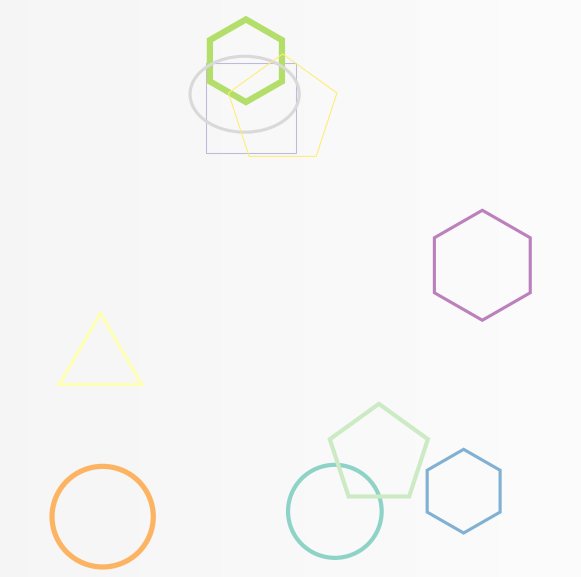[{"shape": "circle", "thickness": 2, "radius": 0.4, "center": [0.576, 0.114]}, {"shape": "triangle", "thickness": 1.5, "radius": 0.41, "center": [0.173, 0.374]}, {"shape": "square", "thickness": 0.5, "radius": 0.39, "center": [0.432, 0.812]}, {"shape": "hexagon", "thickness": 1.5, "radius": 0.36, "center": [0.798, 0.149]}, {"shape": "circle", "thickness": 2.5, "radius": 0.44, "center": [0.177, 0.104]}, {"shape": "hexagon", "thickness": 3, "radius": 0.36, "center": [0.423, 0.894]}, {"shape": "oval", "thickness": 1.5, "radius": 0.47, "center": [0.421, 0.836]}, {"shape": "hexagon", "thickness": 1.5, "radius": 0.48, "center": [0.83, 0.54]}, {"shape": "pentagon", "thickness": 2, "radius": 0.44, "center": [0.652, 0.211]}, {"shape": "pentagon", "thickness": 0.5, "radius": 0.49, "center": [0.486, 0.808]}]